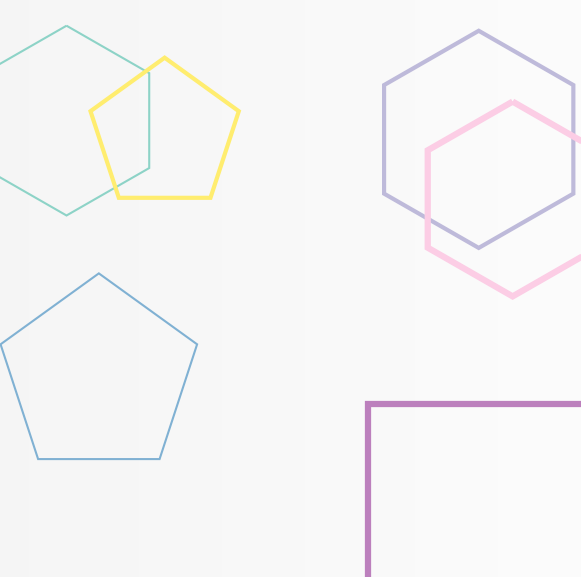[{"shape": "hexagon", "thickness": 1, "radius": 0.82, "center": [0.114, 0.79]}, {"shape": "hexagon", "thickness": 2, "radius": 0.94, "center": [0.824, 0.758]}, {"shape": "pentagon", "thickness": 1, "radius": 0.89, "center": [0.17, 0.348]}, {"shape": "hexagon", "thickness": 3, "radius": 0.84, "center": [0.882, 0.655]}, {"shape": "square", "thickness": 3, "radius": 0.94, "center": [0.821, 0.112]}, {"shape": "pentagon", "thickness": 2, "radius": 0.67, "center": [0.283, 0.765]}]